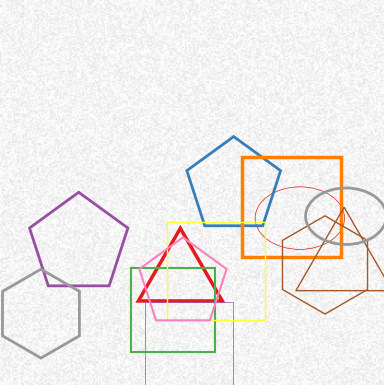[{"shape": "oval", "thickness": 0.5, "radius": 0.58, "center": [0.779, 0.433]}, {"shape": "triangle", "thickness": 2.5, "radius": 0.63, "center": [0.468, 0.281]}, {"shape": "pentagon", "thickness": 2, "radius": 0.64, "center": [0.607, 0.517]}, {"shape": "square", "thickness": 1.5, "radius": 0.54, "center": [0.449, 0.195]}, {"shape": "square", "thickness": 0.5, "radius": 0.57, "center": [0.491, 0.101]}, {"shape": "pentagon", "thickness": 2, "radius": 0.67, "center": [0.204, 0.366]}, {"shape": "square", "thickness": 2.5, "radius": 0.64, "center": [0.758, 0.462]}, {"shape": "square", "thickness": 1, "radius": 0.63, "center": [0.561, 0.297]}, {"shape": "triangle", "thickness": 1, "radius": 0.72, "center": [0.894, 0.317]}, {"shape": "hexagon", "thickness": 1, "radius": 0.64, "center": [0.844, 0.312]}, {"shape": "pentagon", "thickness": 1.5, "radius": 0.6, "center": [0.475, 0.264]}, {"shape": "oval", "thickness": 2, "radius": 0.52, "center": [0.899, 0.438]}, {"shape": "hexagon", "thickness": 2, "radius": 0.58, "center": [0.106, 0.185]}]